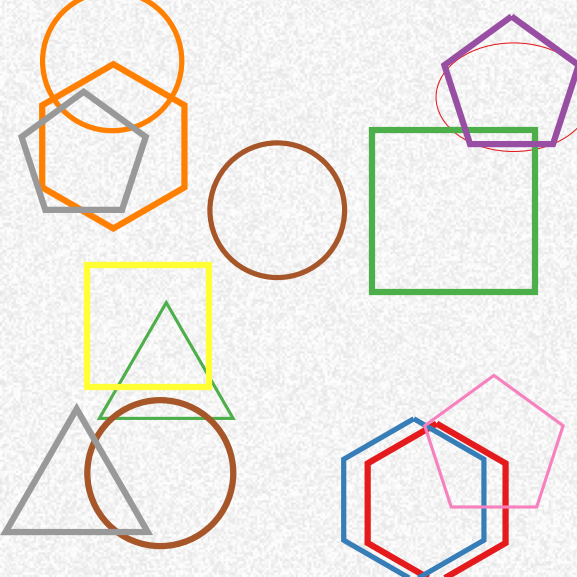[{"shape": "hexagon", "thickness": 3, "radius": 0.69, "center": [0.756, 0.128]}, {"shape": "oval", "thickness": 0.5, "radius": 0.67, "center": [0.889, 0.831]}, {"shape": "hexagon", "thickness": 2.5, "radius": 0.7, "center": [0.717, 0.134]}, {"shape": "square", "thickness": 3, "radius": 0.7, "center": [0.785, 0.633]}, {"shape": "triangle", "thickness": 1.5, "radius": 0.67, "center": [0.288, 0.341]}, {"shape": "pentagon", "thickness": 3, "radius": 0.61, "center": [0.886, 0.848]}, {"shape": "circle", "thickness": 2.5, "radius": 0.6, "center": [0.194, 0.893]}, {"shape": "hexagon", "thickness": 3, "radius": 0.71, "center": [0.196, 0.746]}, {"shape": "square", "thickness": 3, "radius": 0.53, "center": [0.257, 0.434]}, {"shape": "circle", "thickness": 3, "radius": 0.63, "center": [0.278, 0.18]}, {"shape": "circle", "thickness": 2.5, "radius": 0.58, "center": [0.48, 0.635]}, {"shape": "pentagon", "thickness": 1.5, "radius": 0.63, "center": [0.855, 0.223]}, {"shape": "pentagon", "thickness": 3, "radius": 0.57, "center": [0.145, 0.727]}, {"shape": "triangle", "thickness": 3, "radius": 0.71, "center": [0.133, 0.149]}]